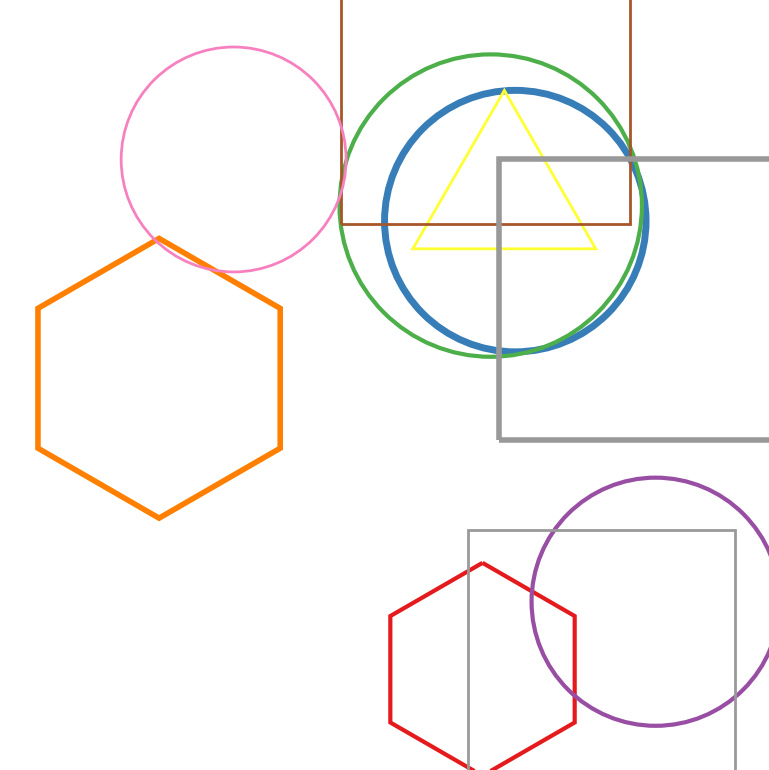[{"shape": "hexagon", "thickness": 1.5, "radius": 0.69, "center": [0.627, 0.131]}, {"shape": "circle", "thickness": 2.5, "radius": 0.85, "center": [0.669, 0.713]}, {"shape": "circle", "thickness": 1.5, "radius": 0.98, "center": [0.637, 0.733]}, {"shape": "circle", "thickness": 1.5, "radius": 0.81, "center": [0.851, 0.219]}, {"shape": "hexagon", "thickness": 2, "radius": 0.91, "center": [0.207, 0.509]}, {"shape": "triangle", "thickness": 1, "radius": 0.69, "center": [0.655, 0.745]}, {"shape": "square", "thickness": 1, "radius": 0.94, "center": [0.63, 0.897]}, {"shape": "circle", "thickness": 1, "radius": 0.73, "center": [0.303, 0.793]}, {"shape": "square", "thickness": 2, "radius": 0.91, "center": [0.831, 0.611]}, {"shape": "square", "thickness": 1, "radius": 0.87, "center": [0.781, 0.138]}]